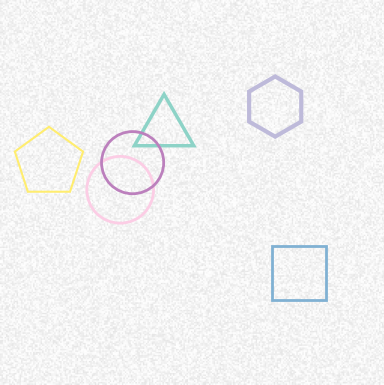[{"shape": "triangle", "thickness": 2.5, "radius": 0.44, "center": [0.426, 0.666]}, {"shape": "hexagon", "thickness": 3, "radius": 0.39, "center": [0.715, 0.723]}, {"shape": "square", "thickness": 2, "radius": 0.35, "center": [0.777, 0.291]}, {"shape": "circle", "thickness": 2, "radius": 0.43, "center": [0.312, 0.507]}, {"shape": "circle", "thickness": 2, "radius": 0.4, "center": [0.344, 0.578]}, {"shape": "pentagon", "thickness": 1.5, "radius": 0.47, "center": [0.127, 0.577]}]